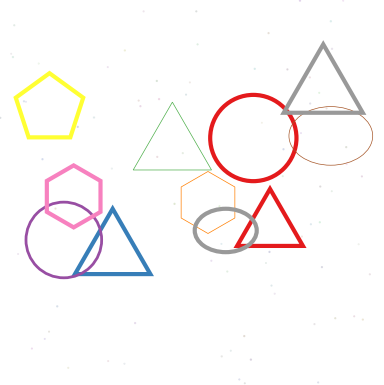[{"shape": "triangle", "thickness": 3, "radius": 0.49, "center": [0.701, 0.411]}, {"shape": "circle", "thickness": 3, "radius": 0.56, "center": [0.658, 0.641]}, {"shape": "triangle", "thickness": 3, "radius": 0.57, "center": [0.293, 0.345]}, {"shape": "triangle", "thickness": 0.5, "radius": 0.59, "center": [0.448, 0.617]}, {"shape": "circle", "thickness": 2, "radius": 0.49, "center": [0.166, 0.377]}, {"shape": "hexagon", "thickness": 0.5, "radius": 0.4, "center": [0.54, 0.474]}, {"shape": "pentagon", "thickness": 3, "radius": 0.46, "center": [0.129, 0.718]}, {"shape": "oval", "thickness": 0.5, "radius": 0.54, "center": [0.859, 0.647]}, {"shape": "hexagon", "thickness": 3, "radius": 0.4, "center": [0.191, 0.49]}, {"shape": "triangle", "thickness": 3, "radius": 0.59, "center": [0.84, 0.766]}, {"shape": "oval", "thickness": 3, "radius": 0.4, "center": [0.586, 0.401]}]